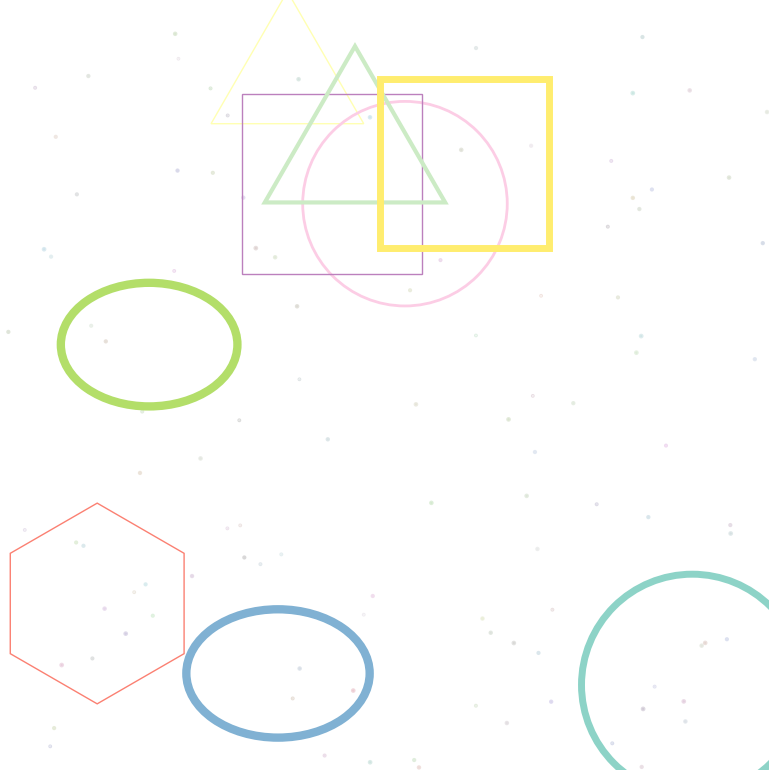[{"shape": "circle", "thickness": 2.5, "radius": 0.72, "center": [0.899, 0.11]}, {"shape": "triangle", "thickness": 0.5, "radius": 0.57, "center": [0.373, 0.897]}, {"shape": "hexagon", "thickness": 0.5, "radius": 0.65, "center": [0.126, 0.216]}, {"shape": "oval", "thickness": 3, "radius": 0.6, "center": [0.361, 0.125]}, {"shape": "oval", "thickness": 3, "radius": 0.57, "center": [0.194, 0.552]}, {"shape": "circle", "thickness": 1, "radius": 0.66, "center": [0.526, 0.735]}, {"shape": "square", "thickness": 0.5, "radius": 0.58, "center": [0.431, 0.761]}, {"shape": "triangle", "thickness": 1.5, "radius": 0.68, "center": [0.461, 0.805]}, {"shape": "square", "thickness": 2.5, "radius": 0.55, "center": [0.603, 0.788]}]